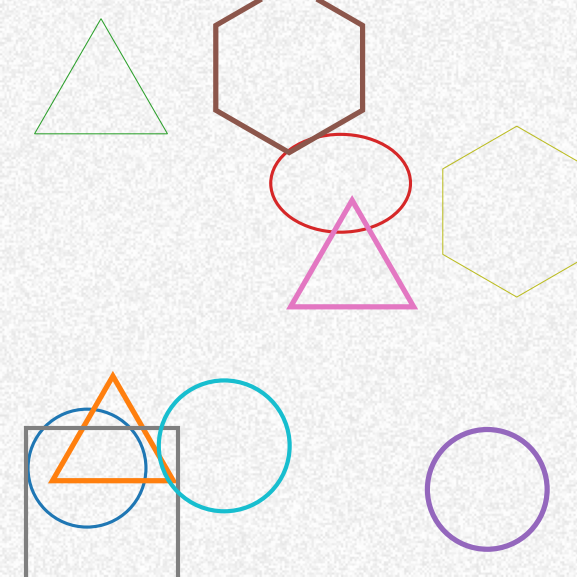[{"shape": "circle", "thickness": 1.5, "radius": 0.51, "center": [0.151, 0.189]}, {"shape": "triangle", "thickness": 2.5, "radius": 0.6, "center": [0.195, 0.227]}, {"shape": "triangle", "thickness": 0.5, "radius": 0.66, "center": [0.175, 0.834]}, {"shape": "oval", "thickness": 1.5, "radius": 0.61, "center": [0.59, 0.682]}, {"shape": "circle", "thickness": 2.5, "radius": 0.52, "center": [0.844, 0.152]}, {"shape": "hexagon", "thickness": 2.5, "radius": 0.73, "center": [0.501, 0.882]}, {"shape": "triangle", "thickness": 2.5, "radius": 0.62, "center": [0.61, 0.529]}, {"shape": "square", "thickness": 2, "radius": 0.66, "center": [0.176, 0.127]}, {"shape": "hexagon", "thickness": 0.5, "radius": 0.74, "center": [0.895, 0.633]}, {"shape": "circle", "thickness": 2, "radius": 0.57, "center": [0.388, 0.227]}]